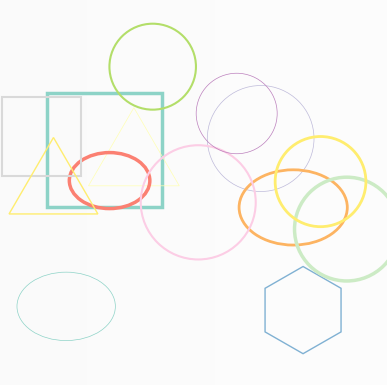[{"shape": "oval", "thickness": 0.5, "radius": 0.63, "center": [0.171, 0.204]}, {"shape": "square", "thickness": 2.5, "radius": 0.74, "center": [0.269, 0.61]}, {"shape": "triangle", "thickness": 0.5, "radius": 0.68, "center": [0.345, 0.585]}, {"shape": "circle", "thickness": 0.5, "radius": 0.69, "center": [0.673, 0.64]}, {"shape": "oval", "thickness": 2.5, "radius": 0.52, "center": [0.283, 0.531]}, {"shape": "hexagon", "thickness": 1, "radius": 0.57, "center": [0.782, 0.195]}, {"shape": "oval", "thickness": 2, "radius": 0.7, "center": [0.757, 0.461]}, {"shape": "circle", "thickness": 1.5, "radius": 0.56, "center": [0.394, 0.827]}, {"shape": "circle", "thickness": 1.5, "radius": 0.74, "center": [0.512, 0.474]}, {"shape": "square", "thickness": 1.5, "radius": 0.51, "center": [0.106, 0.646]}, {"shape": "circle", "thickness": 0.5, "radius": 0.52, "center": [0.611, 0.705]}, {"shape": "circle", "thickness": 2.5, "radius": 0.67, "center": [0.895, 0.405]}, {"shape": "triangle", "thickness": 1, "radius": 0.66, "center": [0.138, 0.51]}, {"shape": "circle", "thickness": 2, "radius": 0.59, "center": [0.827, 0.528]}]